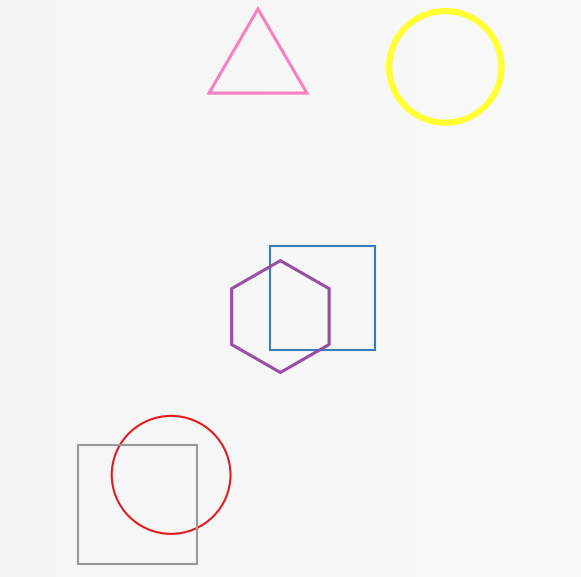[{"shape": "circle", "thickness": 1, "radius": 0.51, "center": [0.294, 0.177]}, {"shape": "square", "thickness": 1, "radius": 0.45, "center": [0.555, 0.483]}, {"shape": "hexagon", "thickness": 1.5, "radius": 0.48, "center": [0.482, 0.451]}, {"shape": "circle", "thickness": 3, "radius": 0.48, "center": [0.766, 0.883]}, {"shape": "triangle", "thickness": 1.5, "radius": 0.49, "center": [0.444, 0.886]}, {"shape": "square", "thickness": 1, "radius": 0.51, "center": [0.237, 0.125]}]